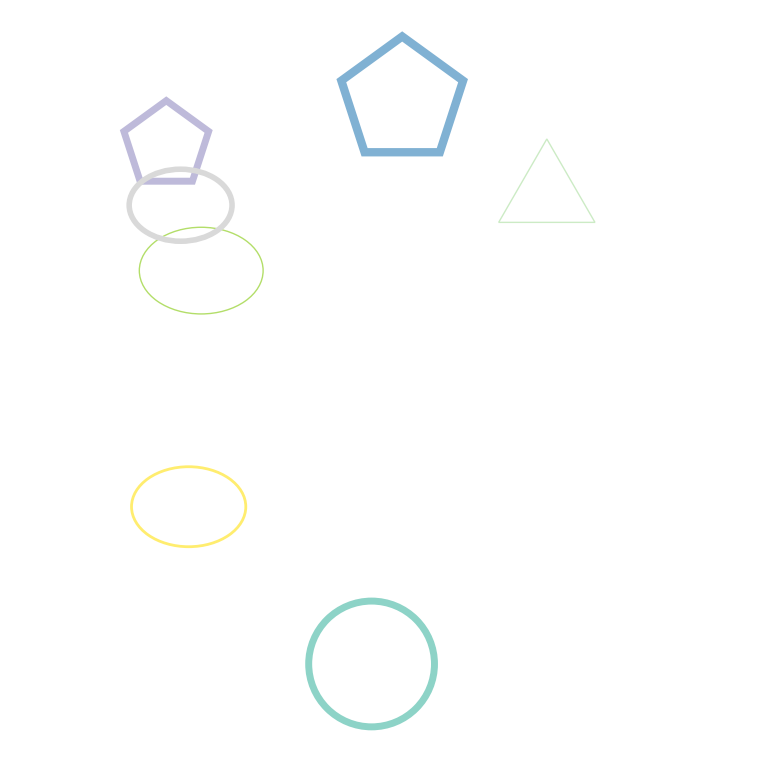[{"shape": "circle", "thickness": 2.5, "radius": 0.41, "center": [0.483, 0.138]}, {"shape": "pentagon", "thickness": 2.5, "radius": 0.29, "center": [0.216, 0.811]}, {"shape": "pentagon", "thickness": 3, "radius": 0.42, "center": [0.522, 0.87]}, {"shape": "oval", "thickness": 0.5, "radius": 0.4, "center": [0.261, 0.649]}, {"shape": "oval", "thickness": 2, "radius": 0.33, "center": [0.235, 0.733]}, {"shape": "triangle", "thickness": 0.5, "radius": 0.36, "center": [0.71, 0.747]}, {"shape": "oval", "thickness": 1, "radius": 0.37, "center": [0.245, 0.342]}]